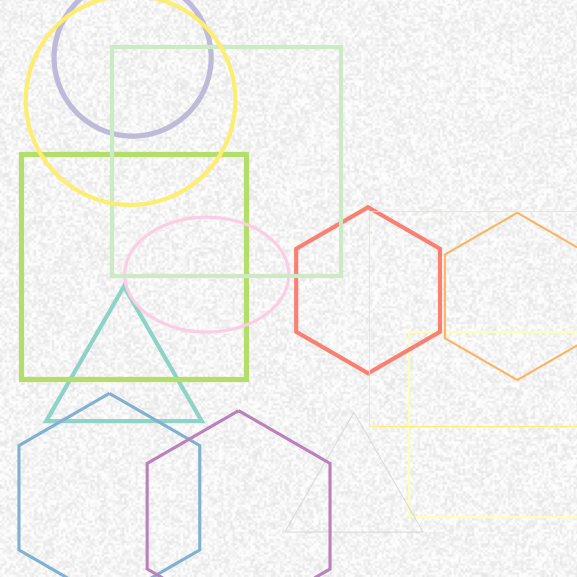[{"shape": "triangle", "thickness": 2, "radius": 0.78, "center": [0.215, 0.348]}, {"shape": "square", "thickness": 1, "radius": 0.8, "center": [0.868, 0.264]}, {"shape": "circle", "thickness": 2.5, "radius": 0.68, "center": [0.23, 0.899]}, {"shape": "hexagon", "thickness": 2, "radius": 0.72, "center": [0.637, 0.497]}, {"shape": "hexagon", "thickness": 1.5, "radius": 0.9, "center": [0.189, 0.137]}, {"shape": "hexagon", "thickness": 1, "radius": 0.72, "center": [0.896, 0.486]}, {"shape": "square", "thickness": 2.5, "radius": 0.98, "center": [0.231, 0.538]}, {"shape": "oval", "thickness": 1.5, "radius": 0.71, "center": [0.358, 0.524]}, {"shape": "triangle", "thickness": 0.5, "radius": 0.69, "center": [0.613, 0.147]}, {"shape": "hexagon", "thickness": 1.5, "radius": 0.91, "center": [0.413, 0.105]}, {"shape": "square", "thickness": 2, "radius": 0.99, "center": [0.392, 0.72]}, {"shape": "circle", "thickness": 2, "radius": 0.91, "center": [0.226, 0.826]}, {"shape": "square", "thickness": 0.5, "radius": 0.93, "center": [0.825, 0.447]}]